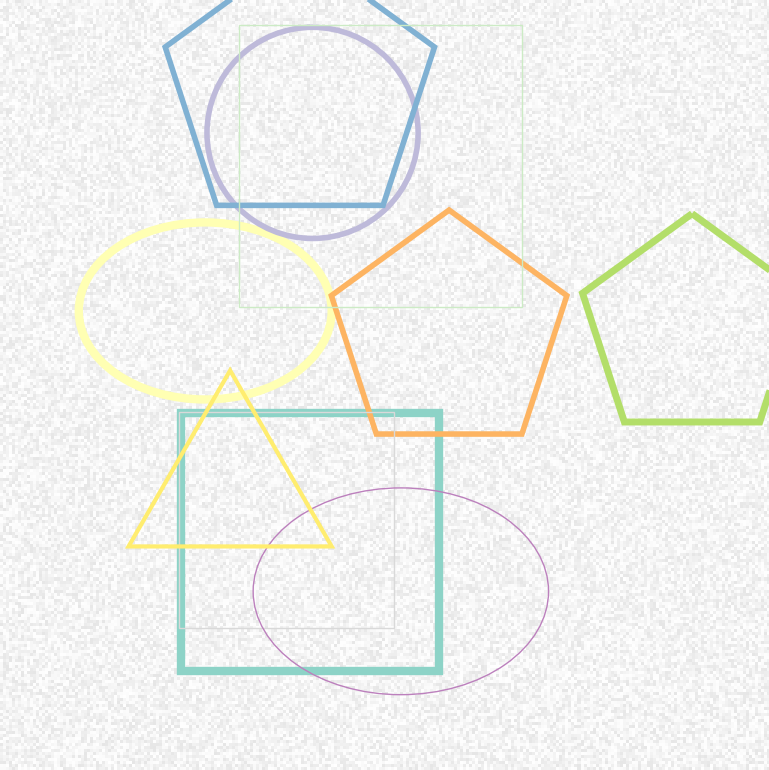[{"shape": "square", "thickness": 3, "radius": 0.84, "center": [0.403, 0.297]}, {"shape": "oval", "thickness": 3, "radius": 0.82, "center": [0.267, 0.596]}, {"shape": "circle", "thickness": 2, "radius": 0.69, "center": [0.406, 0.827]}, {"shape": "pentagon", "thickness": 2, "radius": 0.92, "center": [0.389, 0.882]}, {"shape": "pentagon", "thickness": 2, "radius": 0.8, "center": [0.583, 0.566]}, {"shape": "pentagon", "thickness": 2.5, "radius": 0.75, "center": [0.899, 0.573]}, {"shape": "square", "thickness": 0.5, "radius": 0.7, "center": [0.372, 0.324]}, {"shape": "oval", "thickness": 0.5, "radius": 0.96, "center": [0.521, 0.232]}, {"shape": "square", "thickness": 0.5, "radius": 0.92, "center": [0.494, 0.784]}, {"shape": "triangle", "thickness": 1.5, "radius": 0.76, "center": [0.299, 0.367]}]